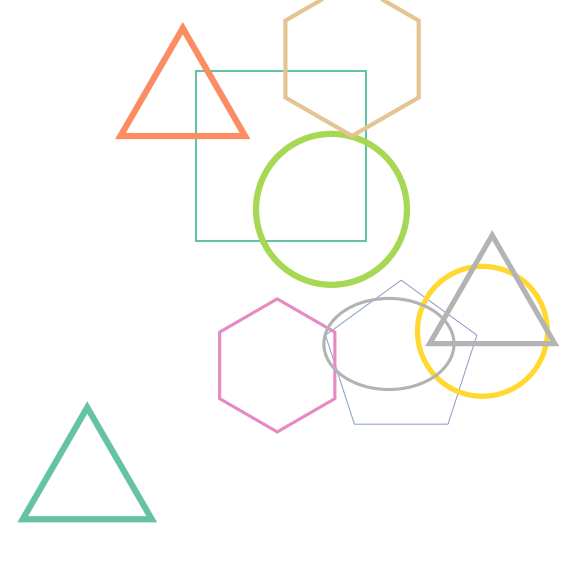[{"shape": "square", "thickness": 1, "radius": 0.74, "center": [0.486, 0.729]}, {"shape": "triangle", "thickness": 3, "radius": 0.65, "center": [0.151, 0.164]}, {"shape": "triangle", "thickness": 3, "radius": 0.62, "center": [0.317, 0.826]}, {"shape": "pentagon", "thickness": 0.5, "radius": 0.69, "center": [0.695, 0.376]}, {"shape": "hexagon", "thickness": 1.5, "radius": 0.58, "center": [0.48, 0.366]}, {"shape": "circle", "thickness": 3, "radius": 0.65, "center": [0.574, 0.637]}, {"shape": "circle", "thickness": 2.5, "radius": 0.56, "center": [0.835, 0.425]}, {"shape": "hexagon", "thickness": 2, "radius": 0.67, "center": [0.61, 0.897]}, {"shape": "triangle", "thickness": 2.5, "radius": 0.63, "center": [0.852, 0.467]}, {"shape": "oval", "thickness": 1.5, "radius": 0.56, "center": [0.673, 0.404]}]